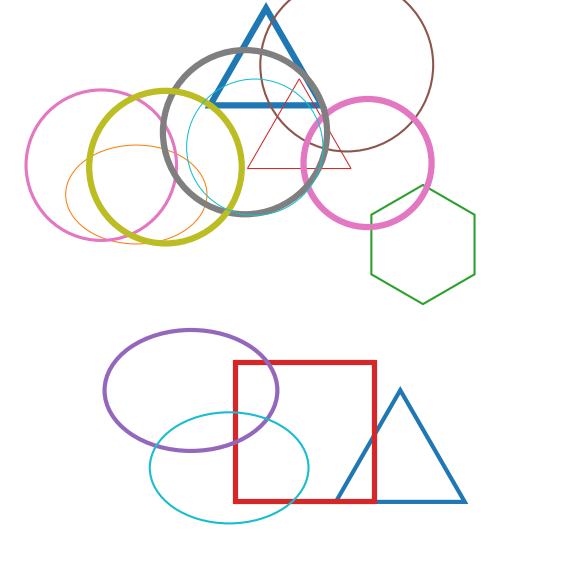[{"shape": "triangle", "thickness": 3, "radius": 0.56, "center": [0.461, 0.873]}, {"shape": "triangle", "thickness": 2, "radius": 0.64, "center": [0.693, 0.195]}, {"shape": "oval", "thickness": 0.5, "radius": 0.61, "center": [0.236, 0.662]}, {"shape": "hexagon", "thickness": 1, "radius": 0.52, "center": [0.732, 0.576]}, {"shape": "triangle", "thickness": 0.5, "radius": 0.52, "center": [0.518, 0.759]}, {"shape": "square", "thickness": 2.5, "radius": 0.6, "center": [0.527, 0.252]}, {"shape": "oval", "thickness": 2, "radius": 0.75, "center": [0.331, 0.323]}, {"shape": "circle", "thickness": 1, "radius": 0.75, "center": [0.6, 0.887]}, {"shape": "circle", "thickness": 1.5, "radius": 0.65, "center": [0.175, 0.713]}, {"shape": "circle", "thickness": 3, "radius": 0.55, "center": [0.636, 0.717]}, {"shape": "circle", "thickness": 3, "radius": 0.71, "center": [0.424, 0.77]}, {"shape": "circle", "thickness": 3, "radius": 0.66, "center": [0.287, 0.71]}, {"shape": "oval", "thickness": 1, "radius": 0.69, "center": [0.397, 0.189]}, {"shape": "circle", "thickness": 0.5, "radius": 0.59, "center": [0.441, 0.744]}]